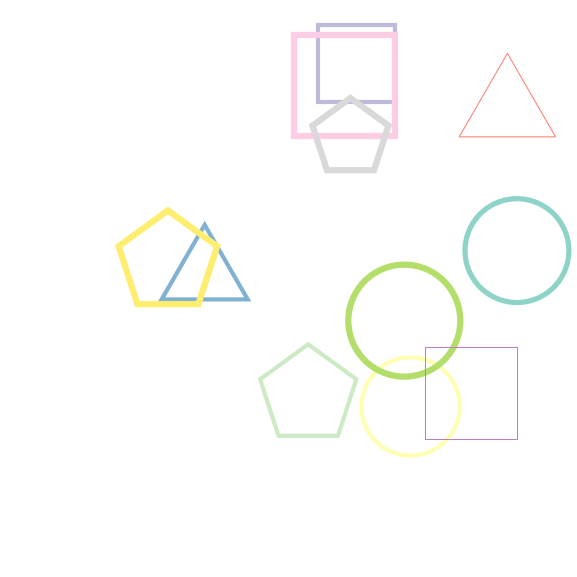[{"shape": "circle", "thickness": 2.5, "radius": 0.45, "center": [0.895, 0.565]}, {"shape": "circle", "thickness": 2, "radius": 0.43, "center": [0.711, 0.295]}, {"shape": "square", "thickness": 2, "radius": 0.33, "center": [0.617, 0.89]}, {"shape": "triangle", "thickness": 0.5, "radius": 0.48, "center": [0.879, 0.81]}, {"shape": "triangle", "thickness": 2, "radius": 0.43, "center": [0.354, 0.524]}, {"shape": "circle", "thickness": 3, "radius": 0.48, "center": [0.7, 0.444]}, {"shape": "square", "thickness": 3, "radius": 0.44, "center": [0.596, 0.85]}, {"shape": "pentagon", "thickness": 3, "radius": 0.35, "center": [0.607, 0.76]}, {"shape": "square", "thickness": 0.5, "radius": 0.4, "center": [0.816, 0.319]}, {"shape": "pentagon", "thickness": 2, "radius": 0.44, "center": [0.534, 0.315]}, {"shape": "pentagon", "thickness": 3, "radius": 0.45, "center": [0.291, 0.545]}]